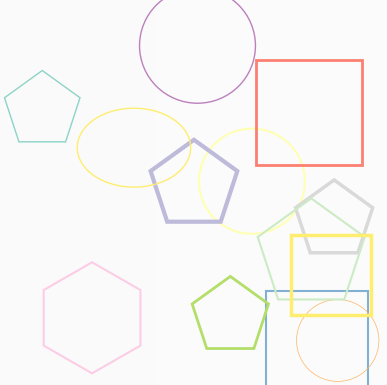[{"shape": "pentagon", "thickness": 1, "radius": 0.51, "center": [0.109, 0.714]}, {"shape": "circle", "thickness": 1.5, "radius": 0.68, "center": [0.65, 0.529]}, {"shape": "pentagon", "thickness": 3, "radius": 0.59, "center": [0.501, 0.519]}, {"shape": "square", "thickness": 2, "radius": 0.69, "center": [0.797, 0.708]}, {"shape": "square", "thickness": 1.5, "radius": 0.66, "center": [0.819, 0.111]}, {"shape": "circle", "thickness": 0.5, "radius": 0.53, "center": [0.872, 0.116]}, {"shape": "pentagon", "thickness": 2, "radius": 0.52, "center": [0.594, 0.179]}, {"shape": "hexagon", "thickness": 1.5, "radius": 0.72, "center": [0.238, 0.174]}, {"shape": "pentagon", "thickness": 2.5, "radius": 0.52, "center": [0.862, 0.428]}, {"shape": "circle", "thickness": 1, "radius": 0.75, "center": [0.51, 0.881]}, {"shape": "pentagon", "thickness": 1.5, "radius": 0.73, "center": [0.803, 0.34]}, {"shape": "oval", "thickness": 1, "radius": 0.73, "center": [0.346, 0.616]}, {"shape": "square", "thickness": 2.5, "radius": 0.52, "center": [0.854, 0.285]}]